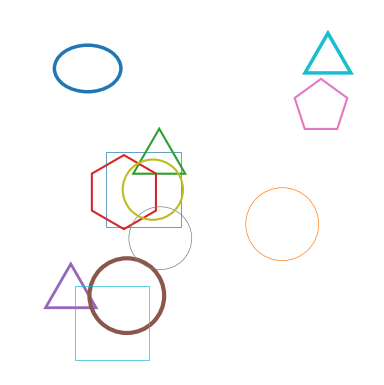[{"shape": "oval", "thickness": 2.5, "radius": 0.43, "center": [0.228, 0.822]}, {"shape": "square", "thickness": 0.5, "radius": 0.49, "center": [0.373, 0.508]}, {"shape": "circle", "thickness": 0.5, "radius": 0.47, "center": [0.733, 0.418]}, {"shape": "triangle", "thickness": 1.5, "radius": 0.39, "center": [0.414, 0.588]}, {"shape": "hexagon", "thickness": 1.5, "radius": 0.48, "center": [0.322, 0.501]}, {"shape": "triangle", "thickness": 2, "radius": 0.38, "center": [0.184, 0.239]}, {"shape": "circle", "thickness": 3, "radius": 0.49, "center": [0.329, 0.232]}, {"shape": "pentagon", "thickness": 1.5, "radius": 0.36, "center": [0.834, 0.723]}, {"shape": "circle", "thickness": 0.5, "radius": 0.41, "center": [0.416, 0.381]}, {"shape": "circle", "thickness": 1.5, "radius": 0.39, "center": [0.397, 0.507]}, {"shape": "square", "thickness": 0.5, "radius": 0.48, "center": [0.291, 0.161]}, {"shape": "triangle", "thickness": 2.5, "radius": 0.34, "center": [0.852, 0.845]}]